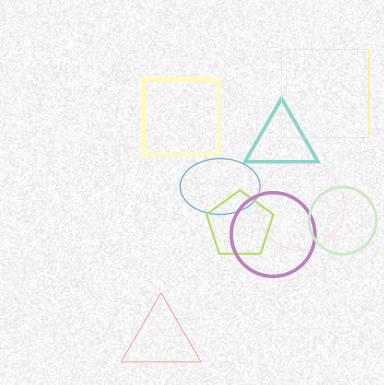[{"shape": "triangle", "thickness": 2.5, "radius": 0.55, "center": [0.731, 0.635]}, {"shape": "square", "thickness": 2.5, "radius": 0.49, "center": [0.468, 0.698]}, {"shape": "triangle", "thickness": 0.5, "radius": 0.6, "center": [0.418, 0.12]}, {"shape": "oval", "thickness": 1, "radius": 0.52, "center": [0.572, 0.516]}, {"shape": "pentagon", "thickness": 1.5, "radius": 0.46, "center": [0.623, 0.415]}, {"shape": "circle", "thickness": 0.5, "radius": 0.57, "center": [0.781, 0.463]}, {"shape": "circle", "thickness": 2.5, "radius": 0.54, "center": [0.709, 0.391]}, {"shape": "circle", "thickness": 2, "radius": 0.44, "center": [0.89, 0.427]}, {"shape": "square", "thickness": 0.5, "radius": 0.57, "center": [0.843, 0.758]}]